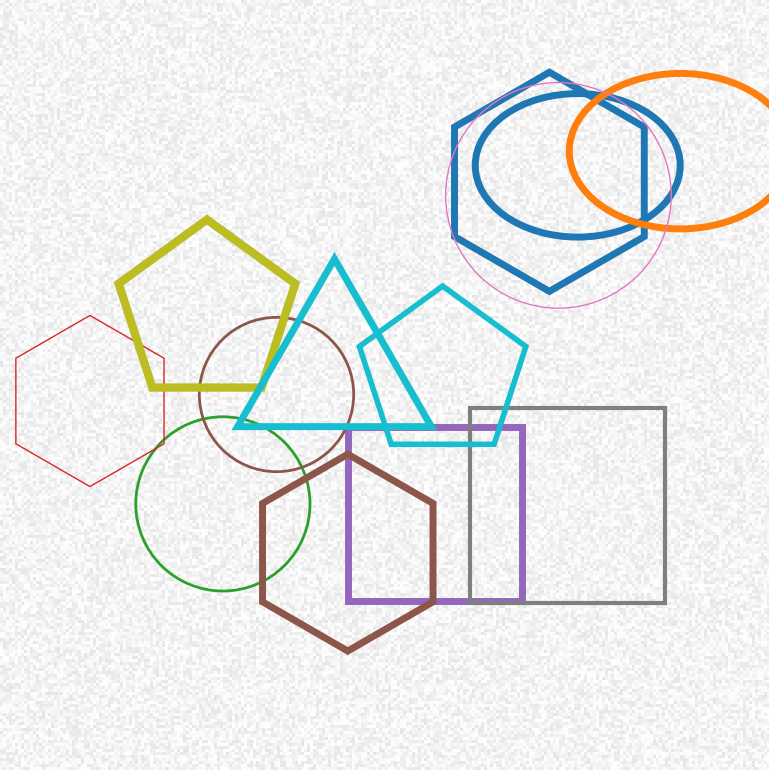[{"shape": "oval", "thickness": 2.5, "radius": 0.67, "center": [0.75, 0.785]}, {"shape": "hexagon", "thickness": 2.5, "radius": 0.71, "center": [0.713, 0.764]}, {"shape": "oval", "thickness": 2.5, "radius": 0.72, "center": [0.884, 0.804]}, {"shape": "circle", "thickness": 1, "radius": 0.57, "center": [0.289, 0.346]}, {"shape": "hexagon", "thickness": 0.5, "radius": 0.56, "center": [0.117, 0.479]}, {"shape": "square", "thickness": 2.5, "radius": 0.56, "center": [0.565, 0.332]}, {"shape": "hexagon", "thickness": 2.5, "radius": 0.64, "center": [0.452, 0.282]}, {"shape": "circle", "thickness": 1, "radius": 0.5, "center": [0.359, 0.488]}, {"shape": "circle", "thickness": 0.5, "radius": 0.73, "center": [0.725, 0.746]}, {"shape": "square", "thickness": 1.5, "radius": 0.63, "center": [0.737, 0.344]}, {"shape": "pentagon", "thickness": 3, "radius": 0.6, "center": [0.269, 0.594]}, {"shape": "pentagon", "thickness": 2, "radius": 0.57, "center": [0.575, 0.515]}, {"shape": "triangle", "thickness": 2.5, "radius": 0.73, "center": [0.434, 0.519]}]